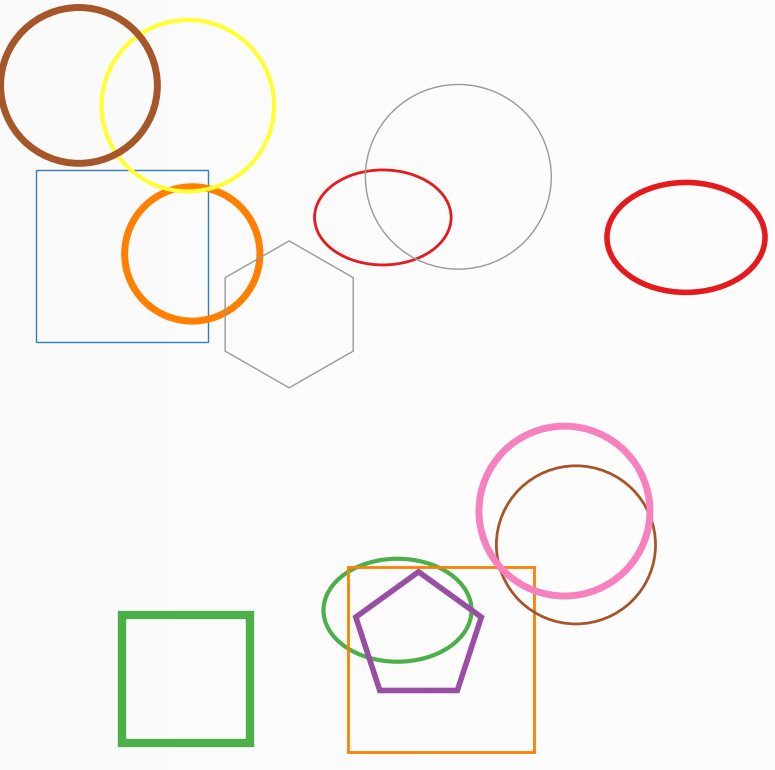[{"shape": "oval", "thickness": 1, "radius": 0.44, "center": [0.494, 0.718]}, {"shape": "oval", "thickness": 2, "radius": 0.51, "center": [0.885, 0.692]}, {"shape": "square", "thickness": 0.5, "radius": 0.56, "center": [0.158, 0.667]}, {"shape": "oval", "thickness": 1.5, "radius": 0.48, "center": [0.513, 0.207]}, {"shape": "square", "thickness": 3, "radius": 0.42, "center": [0.24, 0.118]}, {"shape": "pentagon", "thickness": 2, "radius": 0.43, "center": [0.54, 0.172]}, {"shape": "circle", "thickness": 2.5, "radius": 0.44, "center": [0.248, 0.67]}, {"shape": "square", "thickness": 1, "radius": 0.6, "center": [0.569, 0.144]}, {"shape": "circle", "thickness": 1.5, "radius": 0.56, "center": [0.242, 0.863]}, {"shape": "circle", "thickness": 2.5, "radius": 0.51, "center": [0.102, 0.889]}, {"shape": "circle", "thickness": 1, "radius": 0.51, "center": [0.743, 0.292]}, {"shape": "circle", "thickness": 2.5, "radius": 0.55, "center": [0.728, 0.336]}, {"shape": "circle", "thickness": 0.5, "radius": 0.6, "center": [0.591, 0.77]}, {"shape": "hexagon", "thickness": 0.5, "radius": 0.48, "center": [0.373, 0.592]}]